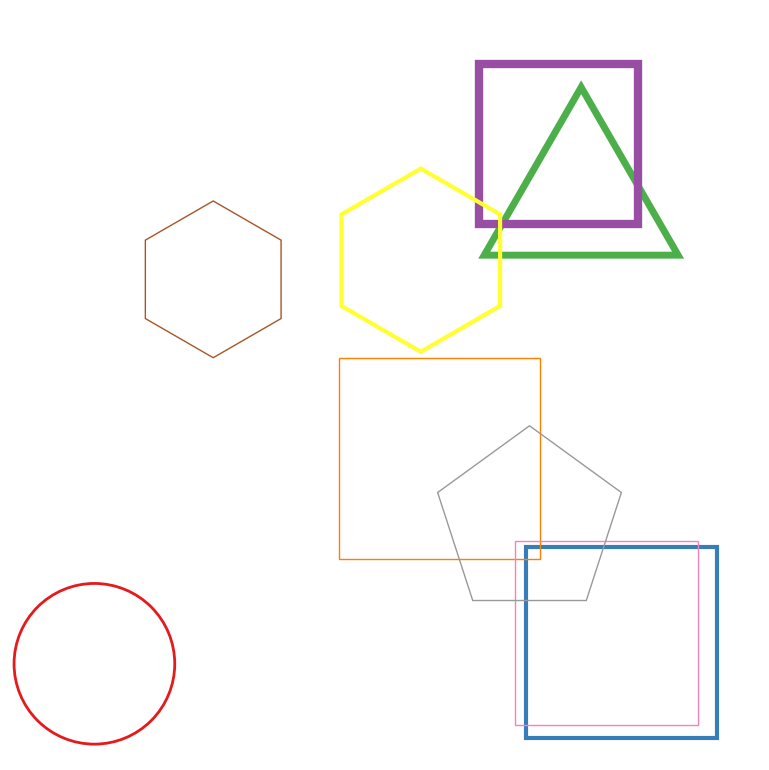[{"shape": "circle", "thickness": 1, "radius": 0.52, "center": [0.123, 0.138]}, {"shape": "square", "thickness": 1.5, "radius": 0.62, "center": [0.807, 0.166]}, {"shape": "triangle", "thickness": 2.5, "radius": 0.73, "center": [0.755, 0.741]}, {"shape": "square", "thickness": 3, "radius": 0.52, "center": [0.725, 0.813]}, {"shape": "square", "thickness": 0.5, "radius": 0.65, "center": [0.571, 0.404]}, {"shape": "hexagon", "thickness": 1.5, "radius": 0.59, "center": [0.546, 0.662]}, {"shape": "hexagon", "thickness": 0.5, "radius": 0.51, "center": [0.277, 0.637]}, {"shape": "square", "thickness": 0.5, "radius": 0.59, "center": [0.788, 0.178]}, {"shape": "pentagon", "thickness": 0.5, "radius": 0.63, "center": [0.688, 0.322]}]